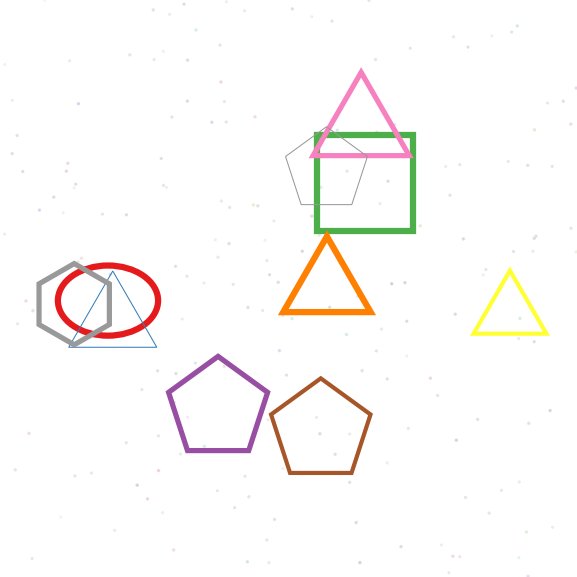[{"shape": "oval", "thickness": 3, "radius": 0.43, "center": [0.187, 0.479]}, {"shape": "triangle", "thickness": 0.5, "radius": 0.44, "center": [0.195, 0.442]}, {"shape": "square", "thickness": 3, "radius": 0.42, "center": [0.632, 0.682]}, {"shape": "pentagon", "thickness": 2.5, "radius": 0.45, "center": [0.378, 0.292]}, {"shape": "triangle", "thickness": 3, "radius": 0.44, "center": [0.566, 0.502]}, {"shape": "triangle", "thickness": 2, "radius": 0.36, "center": [0.883, 0.458]}, {"shape": "pentagon", "thickness": 2, "radius": 0.45, "center": [0.555, 0.253]}, {"shape": "triangle", "thickness": 2.5, "radius": 0.48, "center": [0.625, 0.778]}, {"shape": "pentagon", "thickness": 0.5, "radius": 0.37, "center": [0.565, 0.705]}, {"shape": "hexagon", "thickness": 2.5, "radius": 0.35, "center": [0.128, 0.472]}]